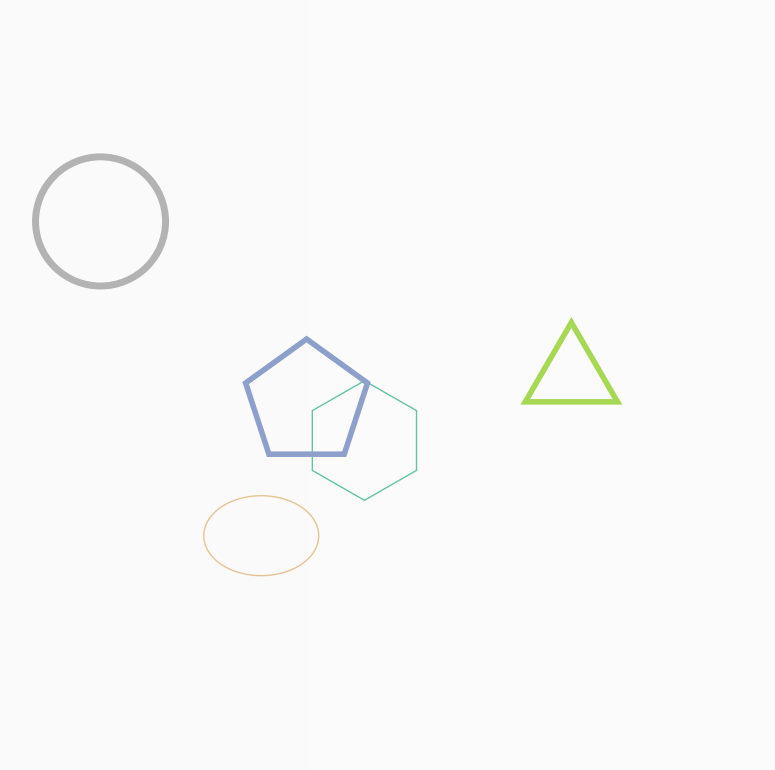[{"shape": "hexagon", "thickness": 0.5, "radius": 0.39, "center": [0.47, 0.428]}, {"shape": "pentagon", "thickness": 2, "radius": 0.41, "center": [0.396, 0.477]}, {"shape": "triangle", "thickness": 2, "radius": 0.34, "center": [0.737, 0.512]}, {"shape": "oval", "thickness": 0.5, "radius": 0.37, "center": [0.337, 0.304]}, {"shape": "circle", "thickness": 2.5, "radius": 0.42, "center": [0.13, 0.712]}]